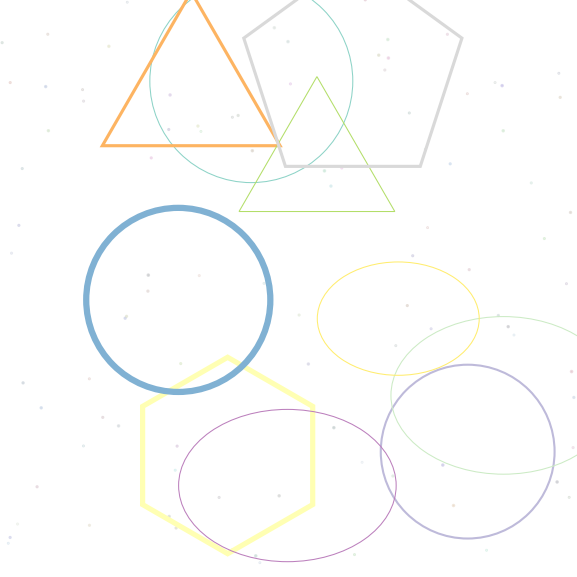[{"shape": "circle", "thickness": 0.5, "radius": 0.88, "center": [0.435, 0.859]}, {"shape": "hexagon", "thickness": 2.5, "radius": 0.85, "center": [0.394, 0.21]}, {"shape": "circle", "thickness": 1, "radius": 0.75, "center": [0.81, 0.217]}, {"shape": "circle", "thickness": 3, "radius": 0.8, "center": [0.309, 0.48]}, {"shape": "triangle", "thickness": 1.5, "radius": 0.89, "center": [0.331, 0.836]}, {"shape": "triangle", "thickness": 0.5, "radius": 0.78, "center": [0.549, 0.711]}, {"shape": "pentagon", "thickness": 1.5, "radius": 0.99, "center": [0.611, 0.872]}, {"shape": "oval", "thickness": 0.5, "radius": 0.94, "center": [0.498, 0.158]}, {"shape": "oval", "thickness": 0.5, "radius": 0.97, "center": [0.872, 0.314]}, {"shape": "oval", "thickness": 0.5, "radius": 0.7, "center": [0.69, 0.447]}]